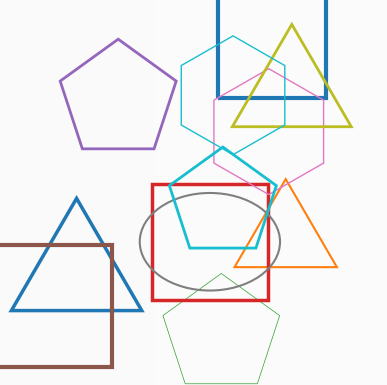[{"shape": "square", "thickness": 3, "radius": 0.7, "center": [0.701, 0.886]}, {"shape": "triangle", "thickness": 2.5, "radius": 0.97, "center": [0.198, 0.29]}, {"shape": "triangle", "thickness": 1.5, "radius": 0.76, "center": [0.737, 0.382]}, {"shape": "pentagon", "thickness": 0.5, "radius": 0.79, "center": [0.571, 0.131]}, {"shape": "square", "thickness": 2.5, "radius": 0.75, "center": [0.541, 0.371]}, {"shape": "pentagon", "thickness": 2, "radius": 0.79, "center": [0.305, 0.741]}, {"shape": "square", "thickness": 3, "radius": 0.79, "center": [0.132, 0.206]}, {"shape": "hexagon", "thickness": 1, "radius": 0.82, "center": [0.694, 0.658]}, {"shape": "oval", "thickness": 1.5, "radius": 0.9, "center": [0.542, 0.372]}, {"shape": "triangle", "thickness": 2, "radius": 0.89, "center": [0.753, 0.759]}, {"shape": "pentagon", "thickness": 2, "radius": 0.73, "center": [0.575, 0.473]}, {"shape": "hexagon", "thickness": 1, "radius": 0.77, "center": [0.601, 0.753]}]